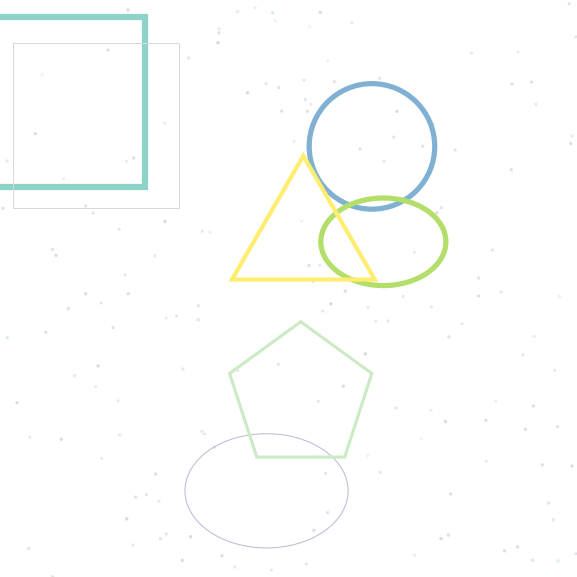[{"shape": "square", "thickness": 3, "radius": 0.73, "center": [0.105, 0.822]}, {"shape": "oval", "thickness": 0.5, "radius": 0.71, "center": [0.462, 0.149]}, {"shape": "circle", "thickness": 2.5, "radius": 0.54, "center": [0.644, 0.746]}, {"shape": "oval", "thickness": 2.5, "radius": 0.54, "center": [0.664, 0.58]}, {"shape": "square", "thickness": 0.5, "radius": 0.72, "center": [0.166, 0.781]}, {"shape": "pentagon", "thickness": 1.5, "radius": 0.65, "center": [0.521, 0.312]}, {"shape": "triangle", "thickness": 2, "radius": 0.71, "center": [0.525, 0.587]}]